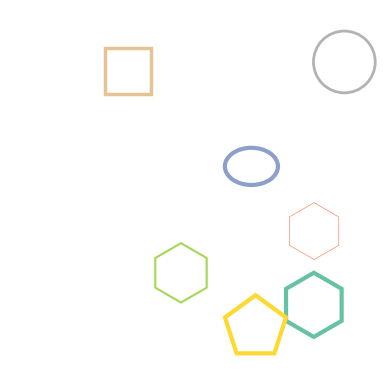[{"shape": "hexagon", "thickness": 3, "radius": 0.42, "center": [0.815, 0.208]}, {"shape": "hexagon", "thickness": 0.5, "radius": 0.37, "center": [0.816, 0.4]}, {"shape": "oval", "thickness": 3, "radius": 0.34, "center": [0.653, 0.568]}, {"shape": "hexagon", "thickness": 1.5, "radius": 0.39, "center": [0.47, 0.291]}, {"shape": "pentagon", "thickness": 3, "radius": 0.42, "center": [0.664, 0.15]}, {"shape": "square", "thickness": 2.5, "radius": 0.3, "center": [0.333, 0.816]}, {"shape": "circle", "thickness": 2, "radius": 0.4, "center": [0.894, 0.839]}]